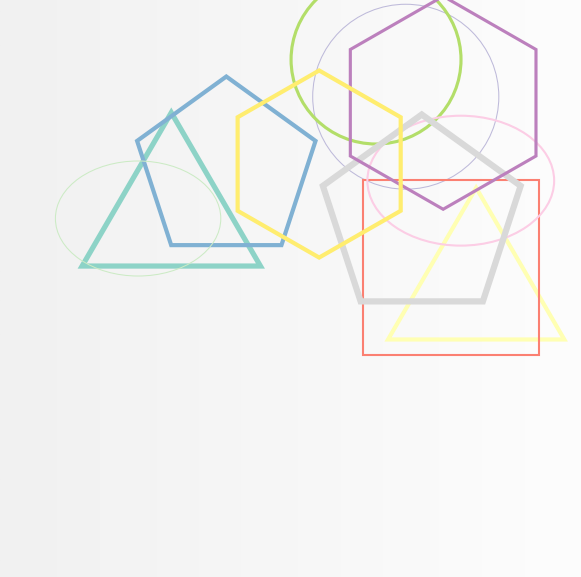[{"shape": "triangle", "thickness": 2.5, "radius": 0.89, "center": [0.295, 0.627]}, {"shape": "triangle", "thickness": 2, "radius": 0.88, "center": [0.819, 0.499]}, {"shape": "circle", "thickness": 0.5, "radius": 0.8, "center": [0.698, 0.832]}, {"shape": "square", "thickness": 1, "radius": 0.76, "center": [0.776, 0.536]}, {"shape": "pentagon", "thickness": 2, "radius": 0.81, "center": [0.389, 0.705]}, {"shape": "circle", "thickness": 1.5, "radius": 0.73, "center": [0.647, 0.896]}, {"shape": "oval", "thickness": 1, "radius": 0.8, "center": [0.793, 0.686]}, {"shape": "pentagon", "thickness": 3, "radius": 0.89, "center": [0.726, 0.622]}, {"shape": "hexagon", "thickness": 1.5, "radius": 0.92, "center": [0.762, 0.821]}, {"shape": "oval", "thickness": 0.5, "radius": 0.71, "center": [0.238, 0.621]}, {"shape": "hexagon", "thickness": 2, "radius": 0.81, "center": [0.549, 0.715]}]